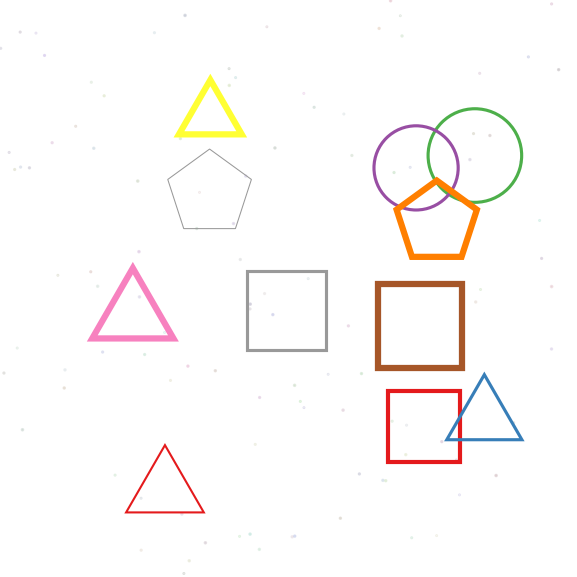[{"shape": "triangle", "thickness": 1, "radius": 0.39, "center": [0.286, 0.151]}, {"shape": "square", "thickness": 2, "radius": 0.31, "center": [0.734, 0.261]}, {"shape": "triangle", "thickness": 1.5, "radius": 0.38, "center": [0.839, 0.275]}, {"shape": "circle", "thickness": 1.5, "radius": 0.41, "center": [0.822, 0.73]}, {"shape": "circle", "thickness": 1.5, "radius": 0.36, "center": [0.72, 0.708]}, {"shape": "pentagon", "thickness": 3, "radius": 0.37, "center": [0.756, 0.613]}, {"shape": "triangle", "thickness": 3, "radius": 0.31, "center": [0.364, 0.798]}, {"shape": "square", "thickness": 3, "radius": 0.36, "center": [0.726, 0.434]}, {"shape": "triangle", "thickness": 3, "radius": 0.41, "center": [0.23, 0.454]}, {"shape": "pentagon", "thickness": 0.5, "radius": 0.38, "center": [0.363, 0.665]}, {"shape": "square", "thickness": 1.5, "radius": 0.34, "center": [0.496, 0.461]}]